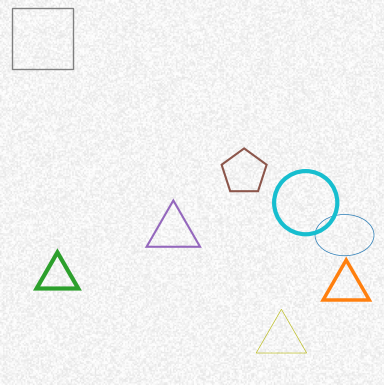[{"shape": "oval", "thickness": 0.5, "radius": 0.38, "center": [0.895, 0.389]}, {"shape": "triangle", "thickness": 2.5, "radius": 0.35, "center": [0.899, 0.255]}, {"shape": "triangle", "thickness": 3, "radius": 0.31, "center": [0.149, 0.282]}, {"shape": "triangle", "thickness": 1.5, "radius": 0.4, "center": [0.45, 0.399]}, {"shape": "pentagon", "thickness": 1.5, "radius": 0.31, "center": [0.634, 0.553]}, {"shape": "square", "thickness": 1, "radius": 0.4, "center": [0.11, 0.899]}, {"shape": "triangle", "thickness": 0.5, "radius": 0.38, "center": [0.731, 0.121]}, {"shape": "circle", "thickness": 3, "radius": 0.41, "center": [0.794, 0.474]}]